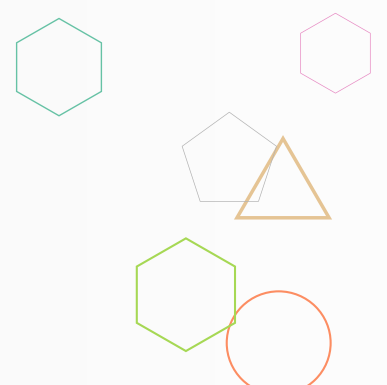[{"shape": "hexagon", "thickness": 1, "radius": 0.63, "center": [0.152, 0.826]}, {"shape": "circle", "thickness": 1.5, "radius": 0.67, "center": [0.719, 0.109]}, {"shape": "hexagon", "thickness": 0.5, "radius": 0.52, "center": [0.866, 0.862]}, {"shape": "hexagon", "thickness": 1.5, "radius": 0.73, "center": [0.48, 0.235]}, {"shape": "triangle", "thickness": 2.5, "radius": 0.69, "center": [0.73, 0.503]}, {"shape": "pentagon", "thickness": 0.5, "radius": 0.64, "center": [0.592, 0.581]}]